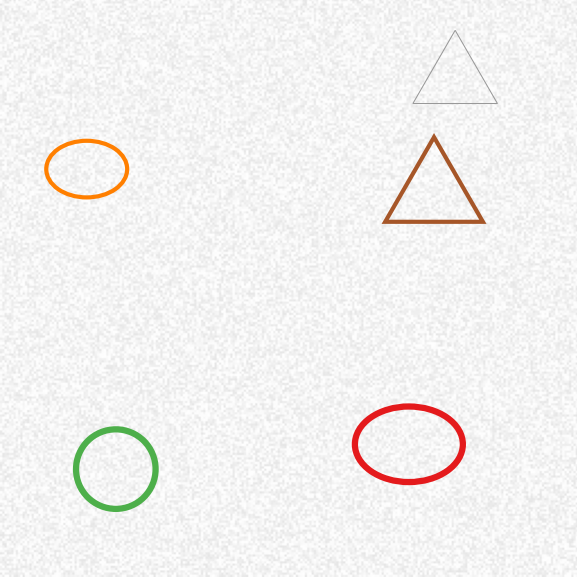[{"shape": "oval", "thickness": 3, "radius": 0.47, "center": [0.708, 0.23]}, {"shape": "circle", "thickness": 3, "radius": 0.34, "center": [0.201, 0.187]}, {"shape": "oval", "thickness": 2, "radius": 0.35, "center": [0.15, 0.706]}, {"shape": "triangle", "thickness": 2, "radius": 0.49, "center": [0.752, 0.664]}, {"shape": "triangle", "thickness": 0.5, "radius": 0.42, "center": [0.788, 0.862]}]